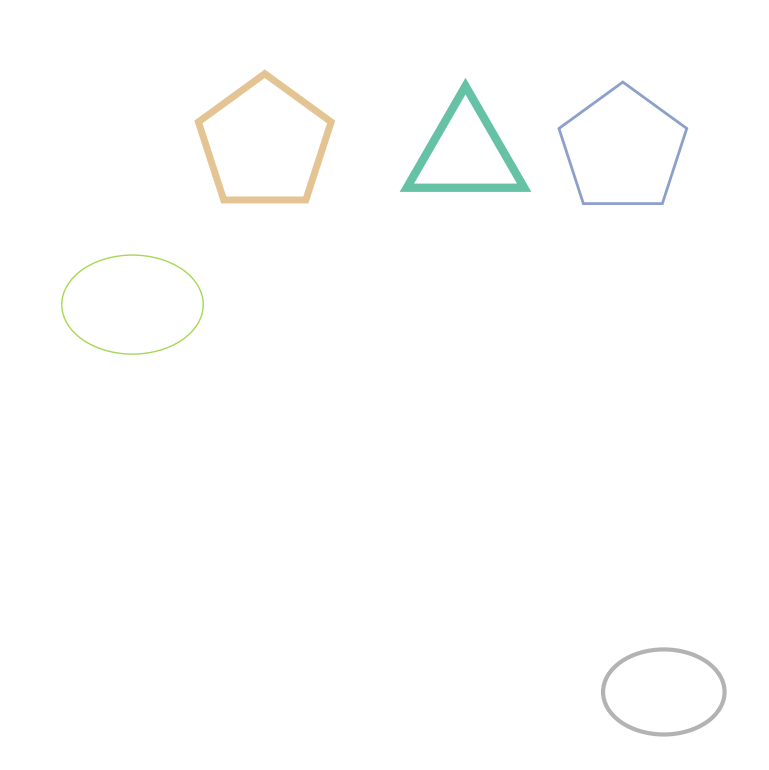[{"shape": "triangle", "thickness": 3, "radius": 0.44, "center": [0.605, 0.8]}, {"shape": "pentagon", "thickness": 1, "radius": 0.44, "center": [0.809, 0.806]}, {"shape": "oval", "thickness": 0.5, "radius": 0.46, "center": [0.172, 0.604]}, {"shape": "pentagon", "thickness": 2.5, "radius": 0.45, "center": [0.344, 0.814]}, {"shape": "oval", "thickness": 1.5, "radius": 0.39, "center": [0.862, 0.101]}]